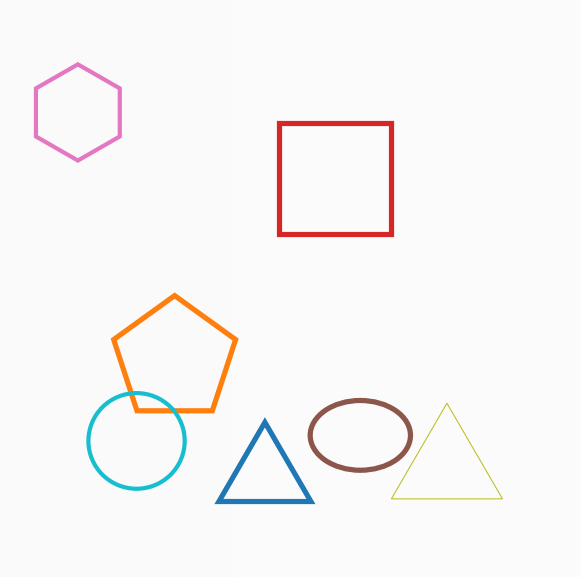[{"shape": "triangle", "thickness": 2.5, "radius": 0.46, "center": [0.456, 0.176]}, {"shape": "pentagon", "thickness": 2.5, "radius": 0.55, "center": [0.3, 0.377]}, {"shape": "square", "thickness": 2.5, "radius": 0.48, "center": [0.576, 0.691]}, {"shape": "oval", "thickness": 2.5, "radius": 0.43, "center": [0.62, 0.245]}, {"shape": "hexagon", "thickness": 2, "radius": 0.42, "center": [0.134, 0.804]}, {"shape": "triangle", "thickness": 0.5, "radius": 0.55, "center": [0.769, 0.19]}, {"shape": "circle", "thickness": 2, "radius": 0.41, "center": [0.235, 0.236]}]